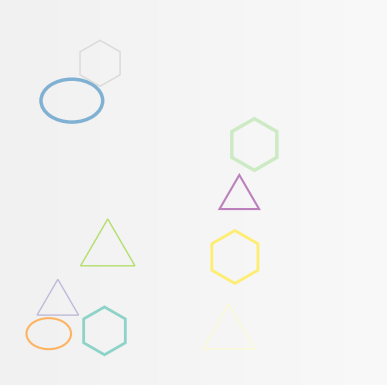[{"shape": "hexagon", "thickness": 2, "radius": 0.31, "center": [0.27, 0.141]}, {"shape": "triangle", "thickness": 0.5, "radius": 0.39, "center": [0.59, 0.132]}, {"shape": "triangle", "thickness": 1, "radius": 0.31, "center": [0.149, 0.213]}, {"shape": "oval", "thickness": 2.5, "radius": 0.4, "center": [0.185, 0.739]}, {"shape": "oval", "thickness": 1.5, "radius": 0.29, "center": [0.126, 0.133]}, {"shape": "triangle", "thickness": 1, "radius": 0.41, "center": [0.278, 0.35]}, {"shape": "hexagon", "thickness": 1, "radius": 0.3, "center": [0.258, 0.836]}, {"shape": "triangle", "thickness": 1.5, "radius": 0.29, "center": [0.618, 0.486]}, {"shape": "hexagon", "thickness": 2.5, "radius": 0.34, "center": [0.656, 0.625]}, {"shape": "hexagon", "thickness": 2, "radius": 0.34, "center": [0.606, 0.332]}]